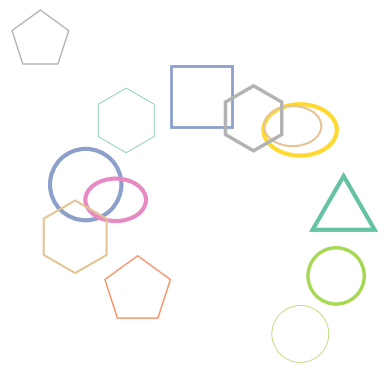[{"shape": "hexagon", "thickness": 0.5, "radius": 0.42, "center": [0.328, 0.687]}, {"shape": "triangle", "thickness": 3, "radius": 0.47, "center": [0.893, 0.45]}, {"shape": "pentagon", "thickness": 1, "radius": 0.45, "center": [0.358, 0.246]}, {"shape": "circle", "thickness": 3, "radius": 0.46, "center": [0.223, 0.521]}, {"shape": "square", "thickness": 2, "radius": 0.39, "center": [0.524, 0.749]}, {"shape": "oval", "thickness": 3, "radius": 0.39, "center": [0.3, 0.481]}, {"shape": "circle", "thickness": 2.5, "radius": 0.37, "center": [0.873, 0.283]}, {"shape": "circle", "thickness": 0.5, "radius": 0.37, "center": [0.78, 0.133]}, {"shape": "oval", "thickness": 3, "radius": 0.48, "center": [0.779, 0.663]}, {"shape": "oval", "thickness": 1.5, "radius": 0.37, "center": [0.76, 0.672]}, {"shape": "hexagon", "thickness": 1.5, "radius": 0.47, "center": [0.195, 0.385]}, {"shape": "pentagon", "thickness": 1, "radius": 0.39, "center": [0.105, 0.896]}, {"shape": "hexagon", "thickness": 2.5, "radius": 0.42, "center": [0.659, 0.693]}]